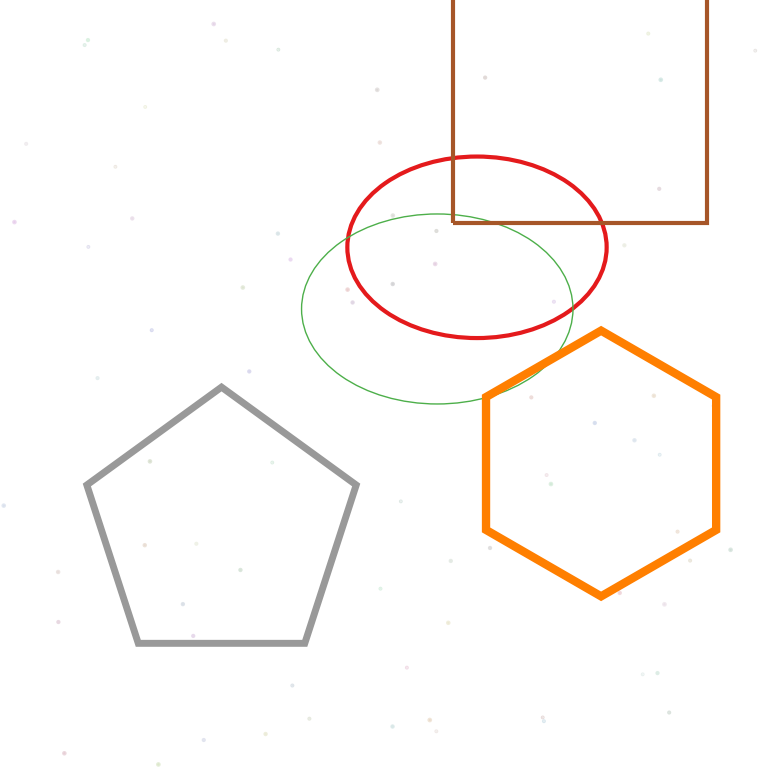[{"shape": "oval", "thickness": 1.5, "radius": 0.84, "center": [0.619, 0.679]}, {"shape": "oval", "thickness": 0.5, "radius": 0.88, "center": [0.568, 0.599]}, {"shape": "hexagon", "thickness": 3, "radius": 0.86, "center": [0.781, 0.398]}, {"shape": "square", "thickness": 1.5, "radius": 0.83, "center": [0.753, 0.875]}, {"shape": "pentagon", "thickness": 2.5, "radius": 0.92, "center": [0.288, 0.313]}]